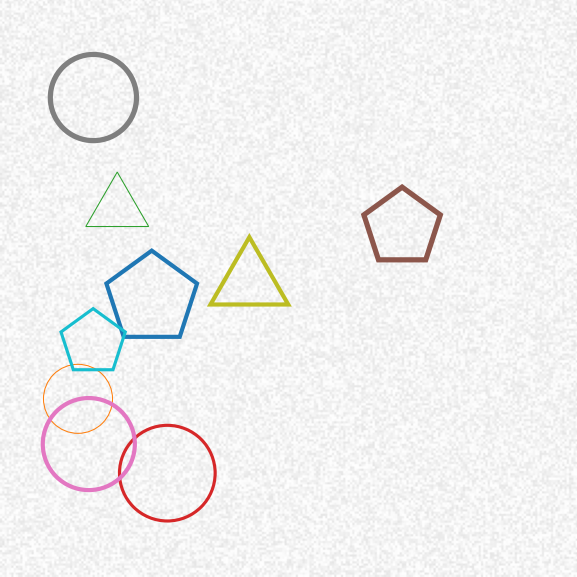[{"shape": "pentagon", "thickness": 2, "radius": 0.41, "center": [0.263, 0.483]}, {"shape": "circle", "thickness": 0.5, "radius": 0.3, "center": [0.135, 0.309]}, {"shape": "triangle", "thickness": 0.5, "radius": 0.31, "center": [0.203, 0.638]}, {"shape": "circle", "thickness": 1.5, "radius": 0.41, "center": [0.29, 0.18]}, {"shape": "pentagon", "thickness": 2.5, "radius": 0.35, "center": [0.696, 0.605]}, {"shape": "circle", "thickness": 2, "radius": 0.4, "center": [0.154, 0.23]}, {"shape": "circle", "thickness": 2.5, "radius": 0.37, "center": [0.162, 0.83]}, {"shape": "triangle", "thickness": 2, "radius": 0.39, "center": [0.432, 0.511]}, {"shape": "pentagon", "thickness": 1.5, "radius": 0.29, "center": [0.161, 0.406]}]